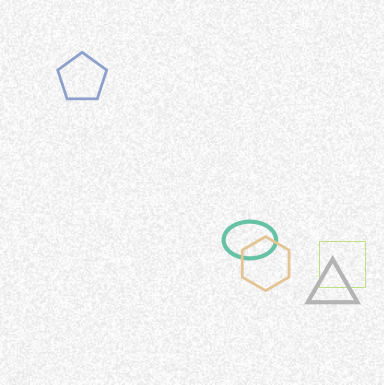[{"shape": "oval", "thickness": 3, "radius": 0.34, "center": [0.649, 0.377]}, {"shape": "pentagon", "thickness": 2, "radius": 0.33, "center": [0.213, 0.797]}, {"shape": "square", "thickness": 0.5, "radius": 0.3, "center": [0.889, 0.314]}, {"shape": "hexagon", "thickness": 2, "radius": 0.35, "center": [0.69, 0.315]}, {"shape": "triangle", "thickness": 3, "radius": 0.37, "center": [0.864, 0.252]}]